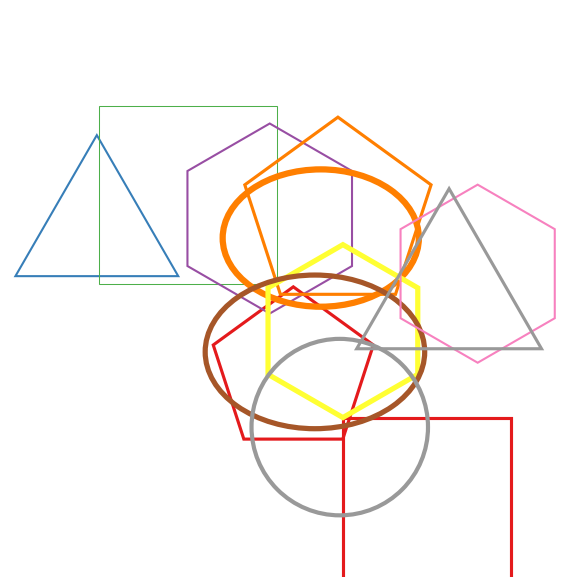[{"shape": "pentagon", "thickness": 1.5, "radius": 0.73, "center": [0.508, 0.357]}, {"shape": "square", "thickness": 1.5, "radius": 0.73, "center": [0.74, 0.129]}, {"shape": "triangle", "thickness": 1, "radius": 0.81, "center": [0.168, 0.602]}, {"shape": "square", "thickness": 0.5, "radius": 0.77, "center": [0.325, 0.661]}, {"shape": "hexagon", "thickness": 1, "radius": 0.82, "center": [0.467, 0.621]}, {"shape": "pentagon", "thickness": 1.5, "radius": 0.85, "center": [0.585, 0.627]}, {"shape": "oval", "thickness": 3, "radius": 0.85, "center": [0.555, 0.587]}, {"shape": "hexagon", "thickness": 2.5, "radius": 0.75, "center": [0.594, 0.426]}, {"shape": "oval", "thickness": 2.5, "radius": 0.95, "center": [0.545, 0.39]}, {"shape": "hexagon", "thickness": 1, "radius": 0.77, "center": [0.827, 0.525]}, {"shape": "circle", "thickness": 2, "radius": 0.76, "center": [0.588, 0.26]}, {"shape": "triangle", "thickness": 1.5, "radius": 0.92, "center": [0.778, 0.488]}]